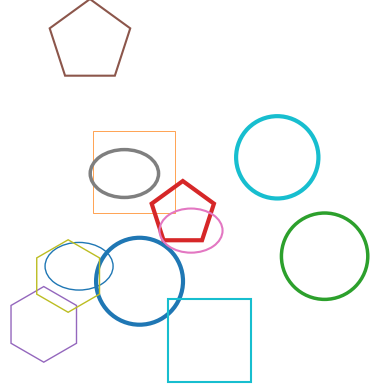[{"shape": "circle", "thickness": 3, "radius": 0.56, "center": [0.362, 0.27]}, {"shape": "oval", "thickness": 1, "radius": 0.44, "center": [0.205, 0.308]}, {"shape": "square", "thickness": 0.5, "radius": 0.54, "center": [0.348, 0.553]}, {"shape": "circle", "thickness": 2.5, "radius": 0.56, "center": [0.843, 0.335]}, {"shape": "pentagon", "thickness": 3, "radius": 0.43, "center": [0.475, 0.445]}, {"shape": "hexagon", "thickness": 1, "radius": 0.49, "center": [0.114, 0.158]}, {"shape": "pentagon", "thickness": 1.5, "radius": 0.55, "center": [0.234, 0.892]}, {"shape": "oval", "thickness": 1.5, "radius": 0.41, "center": [0.496, 0.401]}, {"shape": "oval", "thickness": 2.5, "radius": 0.44, "center": [0.323, 0.549]}, {"shape": "hexagon", "thickness": 1, "radius": 0.47, "center": [0.177, 0.283]}, {"shape": "circle", "thickness": 3, "radius": 0.53, "center": [0.72, 0.591]}, {"shape": "square", "thickness": 1.5, "radius": 0.54, "center": [0.544, 0.115]}]